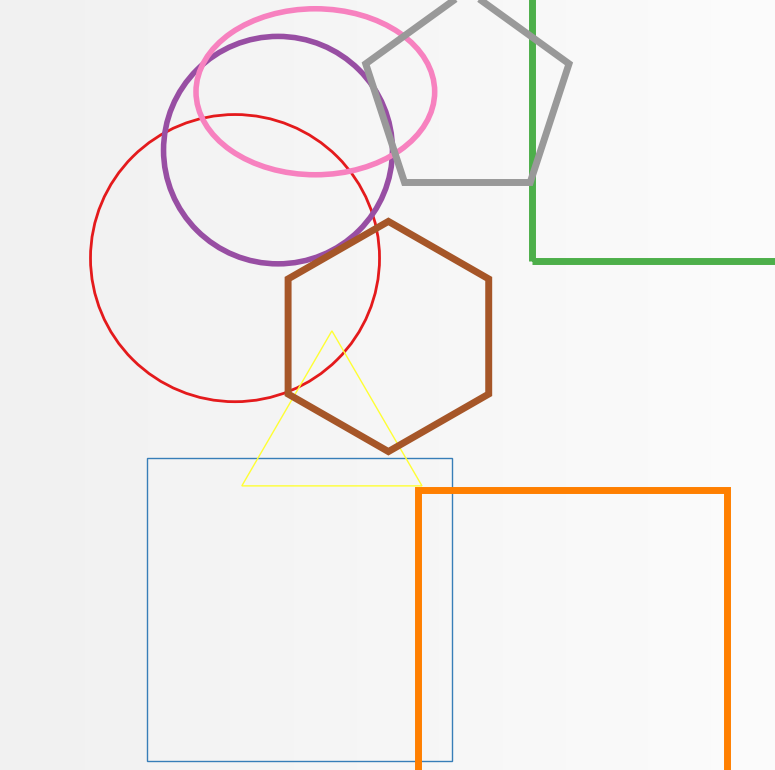[{"shape": "circle", "thickness": 1, "radius": 0.93, "center": [0.303, 0.665]}, {"shape": "square", "thickness": 0.5, "radius": 0.98, "center": [0.386, 0.209]}, {"shape": "square", "thickness": 2.5, "radius": 0.94, "center": [0.874, 0.848]}, {"shape": "circle", "thickness": 2, "radius": 0.74, "center": [0.359, 0.805]}, {"shape": "square", "thickness": 2.5, "radius": 1.0, "center": [0.738, 0.165]}, {"shape": "triangle", "thickness": 0.5, "radius": 0.67, "center": [0.428, 0.436]}, {"shape": "hexagon", "thickness": 2.5, "radius": 0.75, "center": [0.501, 0.563]}, {"shape": "oval", "thickness": 2, "radius": 0.77, "center": [0.407, 0.881]}, {"shape": "pentagon", "thickness": 2.5, "radius": 0.69, "center": [0.603, 0.875]}]